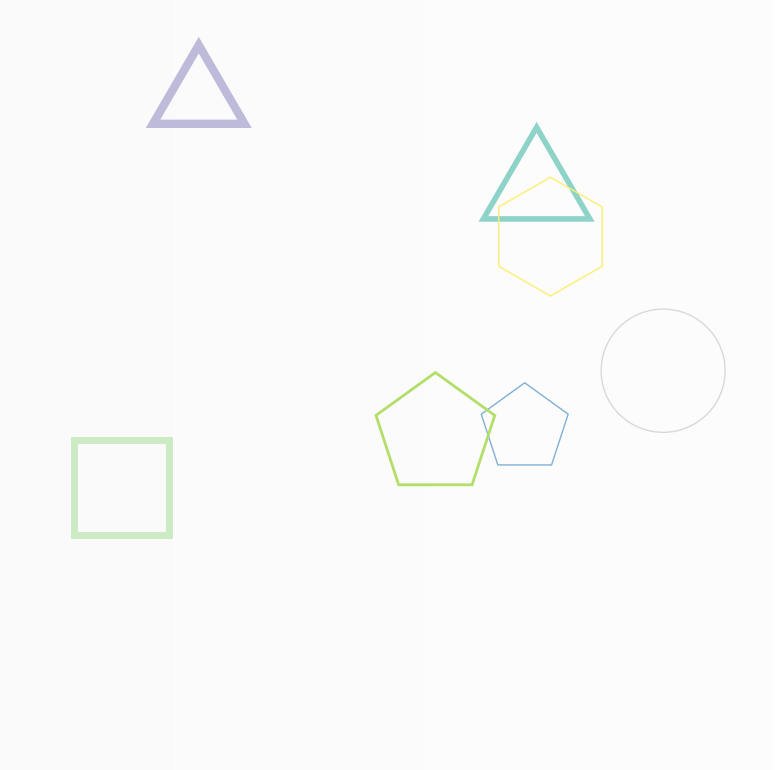[{"shape": "triangle", "thickness": 2, "radius": 0.4, "center": [0.692, 0.755]}, {"shape": "triangle", "thickness": 3, "radius": 0.34, "center": [0.256, 0.873]}, {"shape": "pentagon", "thickness": 0.5, "radius": 0.29, "center": [0.677, 0.444]}, {"shape": "pentagon", "thickness": 1, "radius": 0.4, "center": [0.562, 0.436]}, {"shape": "circle", "thickness": 0.5, "radius": 0.4, "center": [0.856, 0.519]}, {"shape": "square", "thickness": 2.5, "radius": 0.31, "center": [0.157, 0.367]}, {"shape": "hexagon", "thickness": 0.5, "radius": 0.39, "center": [0.71, 0.693]}]